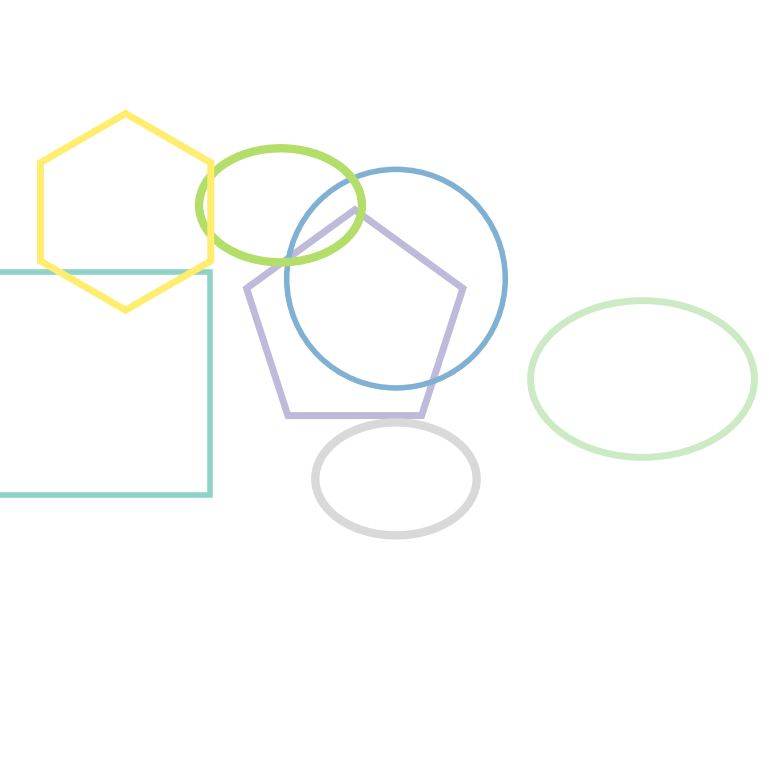[{"shape": "square", "thickness": 2, "radius": 0.72, "center": [0.128, 0.502]}, {"shape": "pentagon", "thickness": 2.5, "radius": 0.74, "center": [0.461, 0.58]}, {"shape": "circle", "thickness": 2, "radius": 0.71, "center": [0.514, 0.638]}, {"shape": "oval", "thickness": 3, "radius": 0.53, "center": [0.364, 0.733]}, {"shape": "oval", "thickness": 3, "radius": 0.52, "center": [0.514, 0.378]}, {"shape": "oval", "thickness": 2.5, "radius": 0.73, "center": [0.834, 0.508]}, {"shape": "hexagon", "thickness": 2.5, "radius": 0.64, "center": [0.163, 0.725]}]